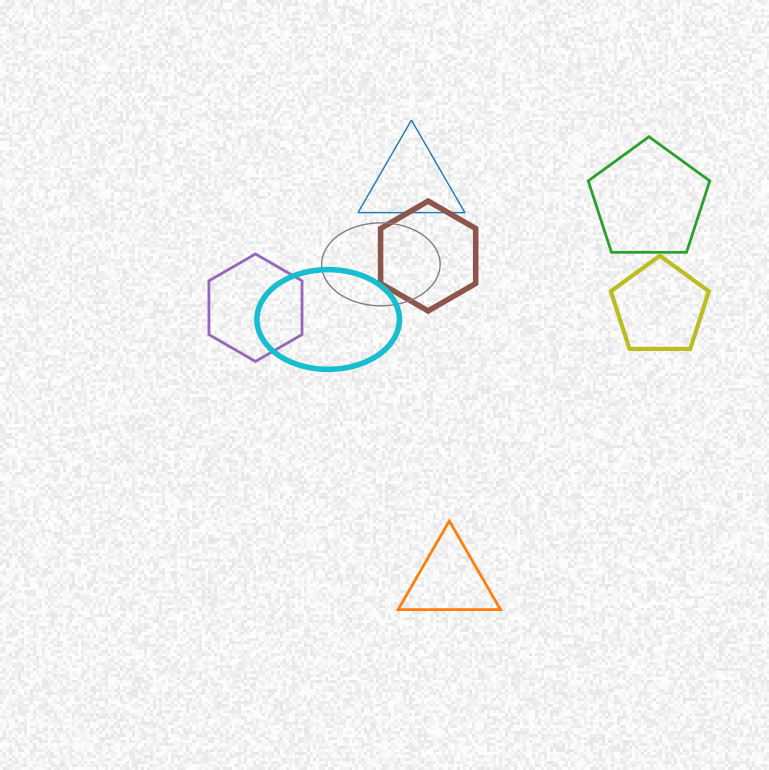[{"shape": "triangle", "thickness": 0.5, "radius": 0.4, "center": [0.534, 0.764]}, {"shape": "triangle", "thickness": 1, "radius": 0.38, "center": [0.584, 0.247]}, {"shape": "pentagon", "thickness": 1, "radius": 0.41, "center": [0.843, 0.739]}, {"shape": "hexagon", "thickness": 1, "radius": 0.35, "center": [0.332, 0.6]}, {"shape": "hexagon", "thickness": 2, "radius": 0.36, "center": [0.556, 0.668]}, {"shape": "oval", "thickness": 0.5, "radius": 0.38, "center": [0.495, 0.657]}, {"shape": "pentagon", "thickness": 1.5, "radius": 0.33, "center": [0.857, 0.601]}, {"shape": "oval", "thickness": 2, "radius": 0.46, "center": [0.426, 0.585]}]